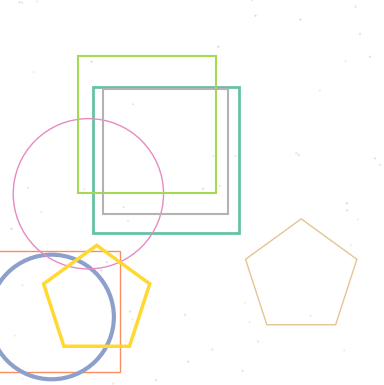[{"shape": "square", "thickness": 2, "radius": 0.95, "center": [0.432, 0.585]}, {"shape": "square", "thickness": 1, "radius": 0.79, "center": [0.154, 0.192]}, {"shape": "circle", "thickness": 3, "radius": 0.81, "center": [0.134, 0.177]}, {"shape": "circle", "thickness": 1, "radius": 0.98, "center": [0.23, 0.497]}, {"shape": "square", "thickness": 1.5, "radius": 0.89, "center": [0.382, 0.676]}, {"shape": "pentagon", "thickness": 2.5, "radius": 0.72, "center": [0.251, 0.218]}, {"shape": "pentagon", "thickness": 1, "radius": 0.76, "center": [0.782, 0.279]}, {"shape": "square", "thickness": 1.5, "radius": 0.81, "center": [0.43, 0.607]}]